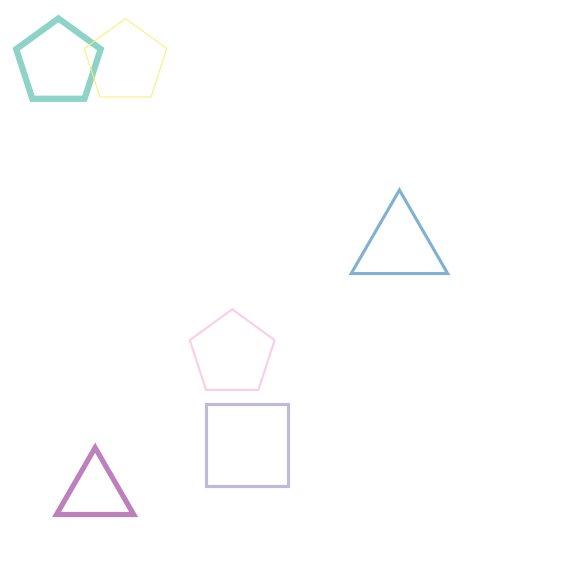[{"shape": "pentagon", "thickness": 3, "radius": 0.38, "center": [0.101, 0.89]}, {"shape": "square", "thickness": 1.5, "radius": 0.36, "center": [0.427, 0.228]}, {"shape": "triangle", "thickness": 1.5, "radius": 0.48, "center": [0.692, 0.574]}, {"shape": "pentagon", "thickness": 1, "radius": 0.39, "center": [0.402, 0.386]}, {"shape": "triangle", "thickness": 2.5, "radius": 0.39, "center": [0.165, 0.147]}, {"shape": "pentagon", "thickness": 0.5, "radius": 0.38, "center": [0.217, 0.892]}]